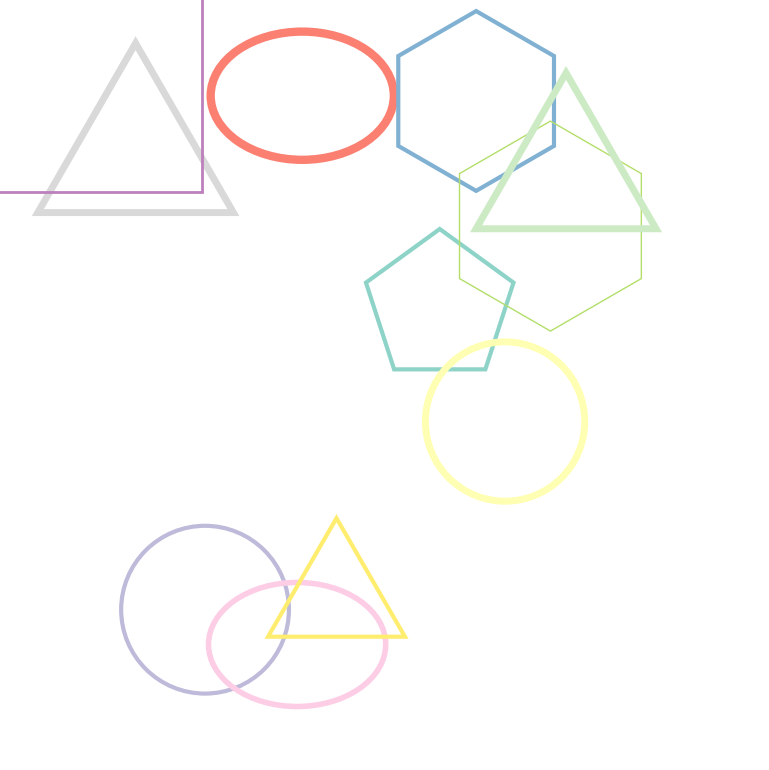[{"shape": "pentagon", "thickness": 1.5, "radius": 0.5, "center": [0.571, 0.602]}, {"shape": "circle", "thickness": 2.5, "radius": 0.52, "center": [0.656, 0.453]}, {"shape": "circle", "thickness": 1.5, "radius": 0.54, "center": [0.266, 0.208]}, {"shape": "oval", "thickness": 3, "radius": 0.59, "center": [0.393, 0.876]}, {"shape": "hexagon", "thickness": 1.5, "radius": 0.58, "center": [0.618, 0.869]}, {"shape": "hexagon", "thickness": 0.5, "radius": 0.68, "center": [0.715, 0.706]}, {"shape": "oval", "thickness": 2, "radius": 0.58, "center": [0.386, 0.163]}, {"shape": "triangle", "thickness": 2.5, "radius": 0.73, "center": [0.176, 0.797]}, {"shape": "square", "thickness": 1, "radius": 0.7, "center": [0.122, 0.891]}, {"shape": "triangle", "thickness": 2.5, "radius": 0.67, "center": [0.735, 0.77]}, {"shape": "triangle", "thickness": 1.5, "radius": 0.51, "center": [0.437, 0.224]}]